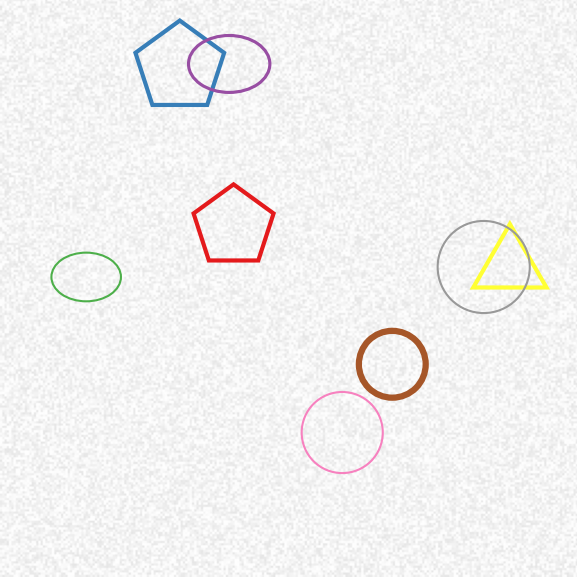[{"shape": "pentagon", "thickness": 2, "radius": 0.36, "center": [0.404, 0.607]}, {"shape": "pentagon", "thickness": 2, "radius": 0.4, "center": [0.311, 0.883]}, {"shape": "oval", "thickness": 1, "radius": 0.3, "center": [0.149, 0.52]}, {"shape": "oval", "thickness": 1.5, "radius": 0.35, "center": [0.397, 0.888]}, {"shape": "triangle", "thickness": 2, "radius": 0.37, "center": [0.883, 0.538]}, {"shape": "circle", "thickness": 3, "radius": 0.29, "center": [0.679, 0.368]}, {"shape": "circle", "thickness": 1, "radius": 0.35, "center": [0.593, 0.25]}, {"shape": "circle", "thickness": 1, "radius": 0.4, "center": [0.838, 0.537]}]